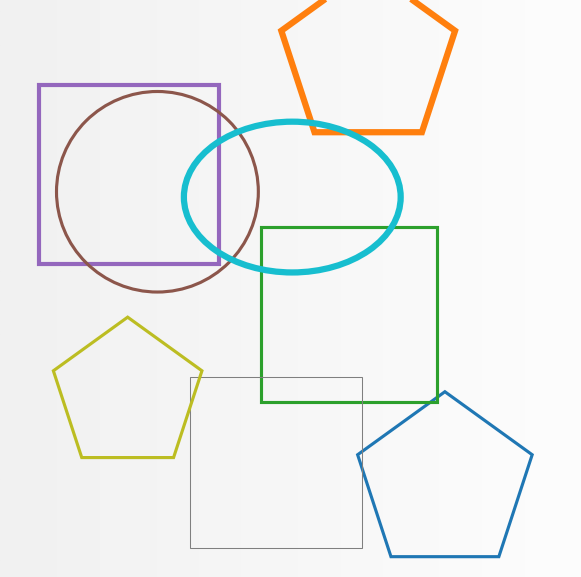[{"shape": "pentagon", "thickness": 1.5, "radius": 0.79, "center": [0.765, 0.163]}, {"shape": "pentagon", "thickness": 3, "radius": 0.79, "center": [0.633, 0.897]}, {"shape": "square", "thickness": 1.5, "radius": 0.76, "center": [0.601, 0.455]}, {"shape": "square", "thickness": 2, "radius": 0.77, "center": [0.222, 0.698]}, {"shape": "circle", "thickness": 1.5, "radius": 0.87, "center": [0.271, 0.667]}, {"shape": "square", "thickness": 0.5, "radius": 0.74, "center": [0.475, 0.199]}, {"shape": "pentagon", "thickness": 1.5, "radius": 0.67, "center": [0.22, 0.316]}, {"shape": "oval", "thickness": 3, "radius": 0.93, "center": [0.503, 0.658]}]